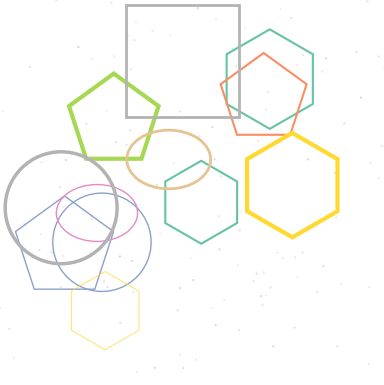[{"shape": "hexagon", "thickness": 1.5, "radius": 0.65, "center": [0.701, 0.795]}, {"shape": "hexagon", "thickness": 1.5, "radius": 0.54, "center": [0.523, 0.475]}, {"shape": "pentagon", "thickness": 1.5, "radius": 0.59, "center": [0.685, 0.745]}, {"shape": "pentagon", "thickness": 1, "radius": 0.67, "center": [0.168, 0.357]}, {"shape": "circle", "thickness": 1, "radius": 0.64, "center": [0.265, 0.371]}, {"shape": "oval", "thickness": 1, "radius": 0.53, "center": [0.252, 0.447]}, {"shape": "pentagon", "thickness": 3, "radius": 0.61, "center": [0.296, 0.687]}, {"shape": "hexagon", "thickness": 0.5, "radius": 0.51, "center": [0.273, 0.193]}, {"shape": "hexagon", "thickness": 3, "radius": 0.68, "center": [0.759, 0.519]}, {"shape": "oval", "thickness": 2, "radius": 0.54, "center": [0.438, 0.586]}, {"shape": "circle", "thickness": 2.5, "radius": 0.73, "center": [0.159, 0.46]}, {"shape": "square", "thickness": 2, "radius": 0.73, "center": [0.474, 0.841]}]